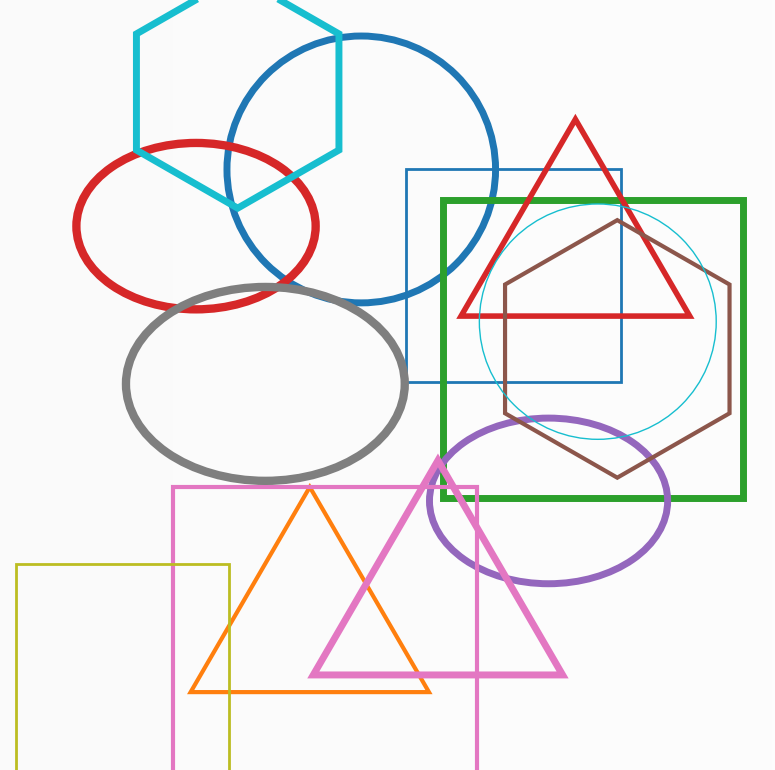[{"shape": "circle", "thickness": 2.5, "radius": 0.87, "center": [0.466, 0.78]}, {"shape": "square", "thickness": 1, "radius": 0.69, "center": [0.663, 0.642]}, {"shape": "triangle", "thickness": 1.5, "radius": 0.89, "center": [0.4, 0.19]}, {"shape": "square", "thickness": 2.5, "radius": 0.97, "center": [0.765, 0.547]}, {"shape": "oval", "thickness": 3, "radius": 0.77, "center": [0.253, 0.706]}, {"shape": "triangle", "thickness": 2, "radius": 0.85, "center": [0.742, 0.675]}, {"shape": "oval", "thickness": 2.5, "radius": 0.77, "center": [0.708, 0.349]}, {"shape": "hexagon", "thickness": 1.5, "radius": 0.84, "center": [0.797, 0.547]}, {"shape": "square", "thickness": 1.5, "radius": 0.98, "center": [0.419, 0.171]}, {"shape": "triangle", "thickness": 2.5, "radius": 0.93, "center": [0.565, 0.216]}, {"shape": "oval", "thickness": 3, "radius": 0.9, "center": [0.342, 0.501]}, {"shape": "square", "thickness": 1, "radius": 0.69, "center": [0.158, 0.13]}, {"shape": "hexagon", "thickness": 2.5, "radius": 0.75, "center": [0.307, 0.881]}, {"shape": "circle", "thickness": 0.5, "radius": 0.76, "center": [0.771, 0.582]}]